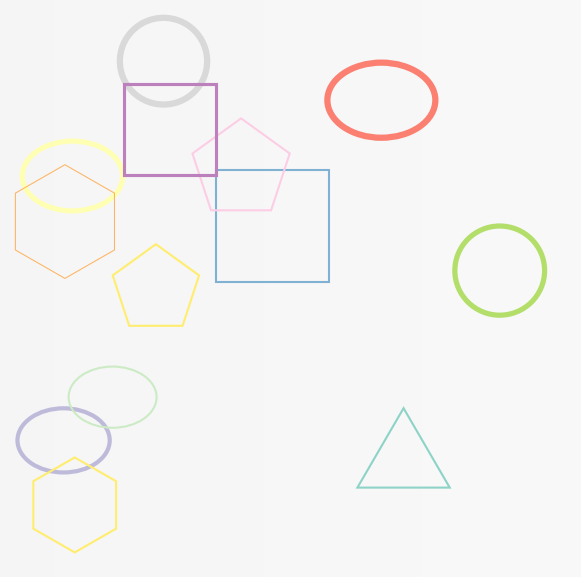[{"shape": "triangle", "thickness": 1, "radius": 0.46, "center": [0.694, 0.201]}, {"shape": "oval", "thickness": 2.5, "radius": 0.43, "center": [0.125, 0.694]}, {"shape": "oval", "thickness": 2, "radius": 0.4, "center": [0.109, 0.237]}, {"shape": "oval", "thickness": 3, "radius": 0.46, "center": [0.656, 0.826]}, {"shape": "square", "thickness": 1, "radius": 0.49, "center": [0.469, 0.608]}, {"shape": "hexagon", "thickness": 0.5, "radius": 0.49, "center": [0.112, 0.615]}, {"shape": "circle", "thickness": 2.5, "radius": 0.39, "center": [0.86, 0.531]}, {"shape": "pentagon", "thickness": 1, "radius": 0.44, "center": [0.415, 0.706]}, {"shape": "circle", "thickness": 3, "radius": 0.38, "center": [0.281, 0.893]}, {"shape": "square", "thickness": 1.5, "radius": 0.4, "center": [0.292, 0.774]}, {"shape": "oval", "thickness": 1, "radius": 0.38, "center": [0.194, 0.311]}, {"shape": "hexagon", "thickness": 1, "radius": 0.41, "center": [0.129, 0.125]}, {"shape": "pentagon", "thickness": 1, "radius": 0.39, "center": [0.268, 0.498]}]